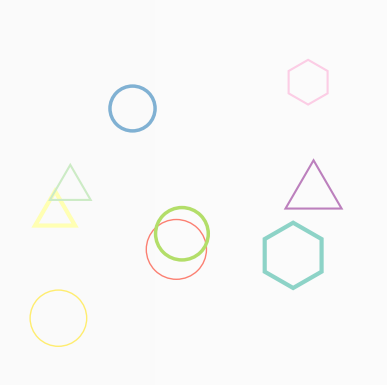[{"shape": "hexagon", "thickness": 3, "radius": 0.42, "center": [0.756, 0.337]}, {"shape": "triangle", "thickness": 3, "radius": 0.3, "center": [0.142, 0.444]}, {"shape": "circle", "thickness": 1, "radius": 0.39, "center": [0.455, 0.352]}, {"shape": "circle", "thickness": 2.5, "radius": 0.29, "center": [0.342, 0.718]}, {"shape": "circle", "thickness": 2.5, "radius": 0.34, "center": [0.469, 0.393]}, {"shape": "hexagon", "thickness": 1.5, "radius": 0.29, "center": [0.795, 0.787]}, {"shape": "triangle", "thickness": 1.5, "radius": 0.42, "center": [0.809, 0.5]}, {"shape": "triangle", "thickness": 1.5, "radius": 0.3, "center": [0.181, 0.511]}, {"shape": "circle", "thickness": 1, "radius": 0.37, "center": [0.151, 0.174]}]